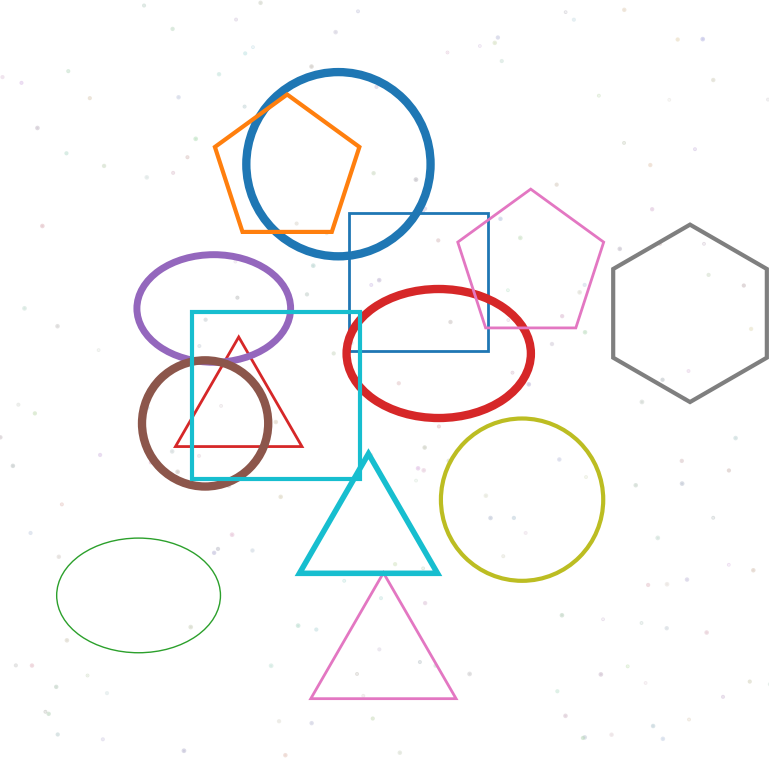[{"shape": "circle", "thickness": 3, "radius": 0.6, "center": [0.44, 0.787]}, {"shape": "square", "thickness": 1, "radius": 0.45, "center": [0.544, 0.634]}, {"shape": "pentagon", "thickness": 1.5, "radius": 0.49, "center": [0.373, 0.779]}, {"shape": "oval", "thickness": 0.5, "radius": 0.53, "center": [0.18, 0.227]}, {"shape": "triangle", "thickness": 1, "radius": 0.47, "center": [0.31, 0.467]}, {"shape": "oval", "thickness": 3, "radius": 0.6, "center": [0.57, 0.541]}, {"shape": "oval", "thickness": 2.5, "radius": 0.5, "center": [0.278, 0.599]}, {"shape": "circle", "thickness": 3, "radius": 0.41, "center": [0.266, 0.45]}, {"shape": "triangle", "thickness": 1, "radius": 0.54, "center": [0.498, 0.147]}, {"shape": "pentagon", "thickness": 1, "radius": 0.5, "center": [0.689, 0.655]}, {"shape": "hexagon", "thickness": 1.5, "radius": 0.58, "center": [0.896, 0.593]}, {"shape": "circle", "thickness": 1.5, "radius": 0.53, "center": [0.678, 0.351]}, {"shape": "square", "thickness": 1.5, "radius": 0.54, "center": [0.358, 0.486]}, {"shape": "triangle", "thickness": 2, "radius": 0.52, "center": [0.479, 0.307]}]